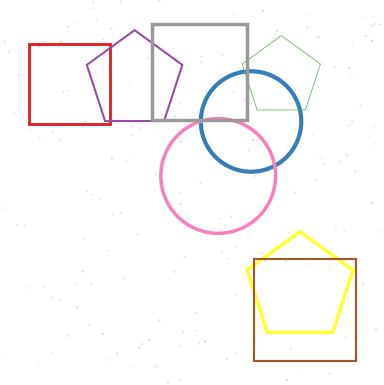[{"shape": "square", "thickness": 2, "radius": 0.53, "center": [0.179, 0.782]}, {"shape": "circle", "thickness": 3, "radius": 0.65, "center": [0.652, 0.684]}, {"shape": "pentagon", "thickness": 0.5, "radius": 0.53, "center": [0.731, 0.801]}, {"shape": "pentagon", "thickness": 1.5, "radius": 0.65, "center": [0.35, 0.791]}, {"shape": "pentagon", "thickness": 2.5, "radius": 0.72, "center": [0.779, 0.254]}, {"shape": "square", "thickness": 1.5, "radius": 0.66, "center": [0.792, 0.195]}, {"shape": "circle", "thickness": 2.5, "radius": 0.75, "center": [0.567, 0.543]}, {"shape": "square", "thickness": 2.5, "radius": 0.62, "center": [0.518, 0.813]}]